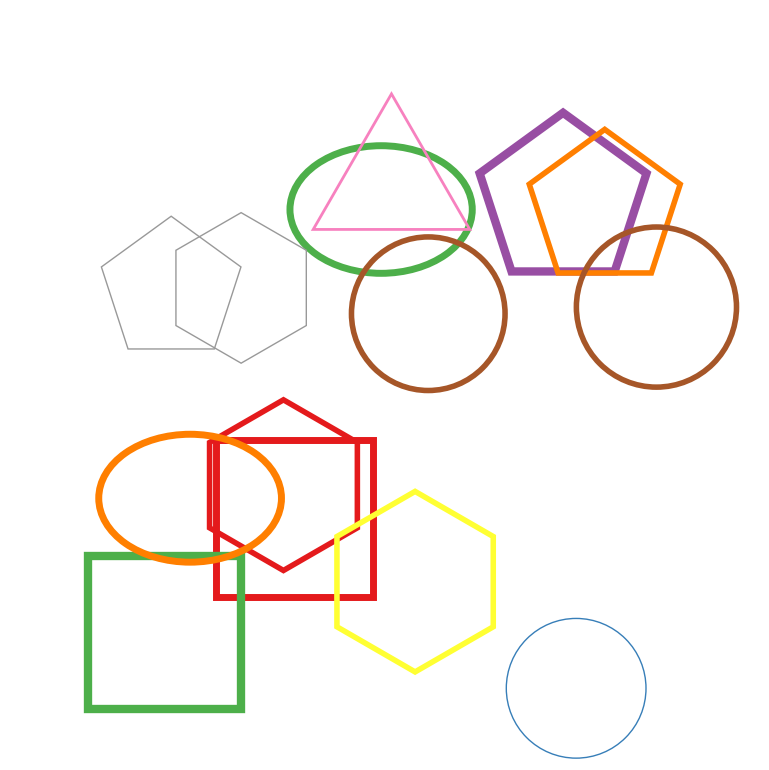[{"shape": "hexagon", "thickness": 2, "radius": 0.55, "center": [0.368, 0.37]}, {"shape": "square", "thickness": 2.5, "radius": 0.51, "center": [0.382, 0.326]}, {"shape": "circle", "thickness": 0.5, "radius": 0.45, "center": [0.748, 0.106]}, {"shape": "oval", "thickness": 2.5, "radius": 0.59, "center": [0.495, 0.728]}, {"shape": "square", "thickness": 3, "radius": 0.5, "center": [0.214, 0.178]}, {"shape": "pentagon", "thickness": 3, "radius": 0.57, "center": [0.731, 0.74]}, {"shape": "oval", "thickness": 2.5, "radius": 0.59, "center": [0.247, 0.353]}, {"shape": "pentagon", "thickness": 2, "radius": 0.52, "center": [0.785, 0.729]}, {"shape": "hexagon", "thickness": 2, "radius": 0.59, "center": [0.539, 0.245]}, {"shape": "circle", "thickness": 2, "radius": 0.52, "center": [0.853, 0.601]}, {"shape": "circle", "thickness": 2, "radius": 0.5, "center": [0.556, 0.593]}, {"shape": "triangle", "thickness": 1, "radius": 0.59, "center": [0.508, 0.761]}, {"shape": "hexagon", "thickness": 0.5, "radius": 0.49, "center": [0.313, 0.626]}, {"shape": "pentagon", "thickness": 0.5, "radius": 0.48, "center": [0.222, 0.624]}]